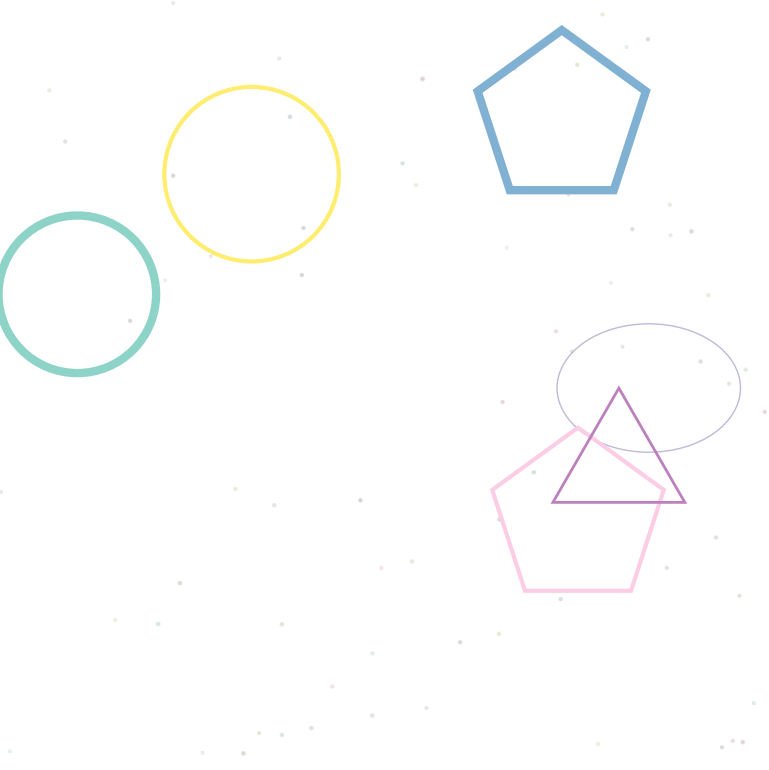[{"shape": "circle", "thickness": 3, "radius": 0.51, "center": [0.1, 0.618]}, {"shape": "oval", "thickness": 0.5, "radius": 0.6, "center": [0.843, 0.496]}, {"shape": "pentagon", "thickness": 3, "radius": 0.57, "center": [0.73, 0.846]}, {"shape": "pentagon", "thickness": 1.5, "radius": 0.59, "center": [0.751, 0.328]}, {"shape": "triangle", "thickness": 1, "radius": 0.49, "center": [0.804, 0.397]}, {"shape": "circle", "thickness": 1.5, "radius": 0.57, "center": [0.327, 0.774]}]